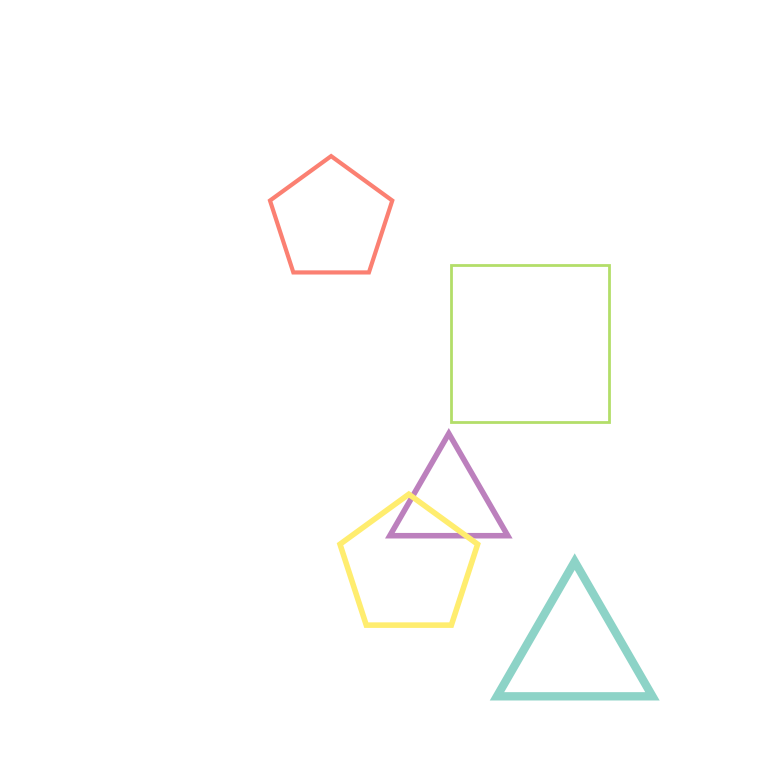[{"shape": "triangle", "thickness": 3, "radius": 0.58, "center": [0.746, 0.154]}, {"shape": "pentagon", "thickness": 1.5, "radius": 0.42, "center": [0.43, 0.714]}, {"shape": "square", "thickness": 1, "radius": 0.51, "center": [0.688, 0.554]}, {"shape": "triangle", "thickness": 2, "radius": 0.44, "center": [0.583, 0.349]}, {"shape": "pentagon", "thickness": 2, "radius": 0.47, "center": [0.531, 0.264]}]